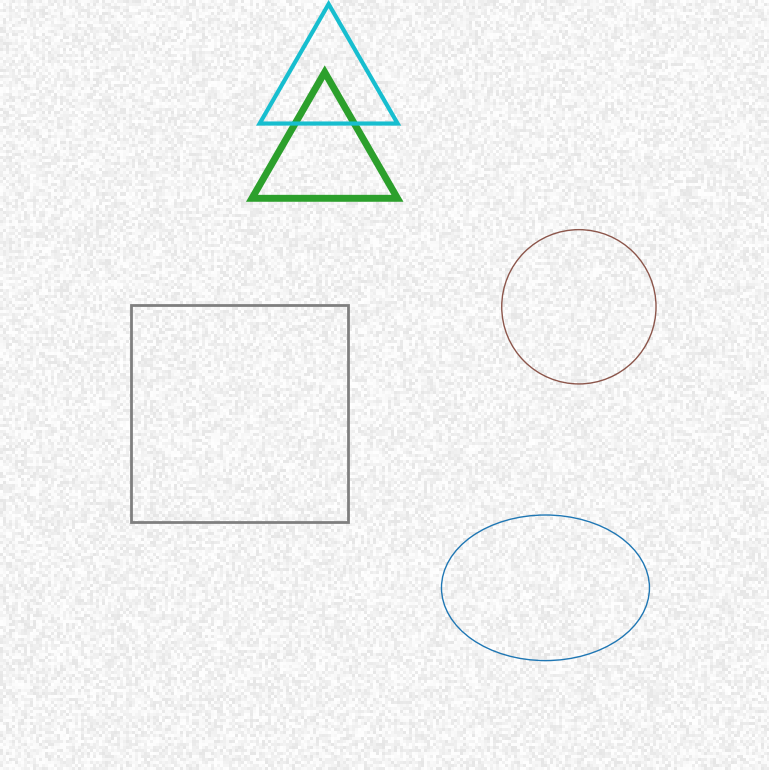[{"shape": "oval", "thickness": 0.5, "radius": 0.68, "center": [0.708, 0.237]}, {"shape": "triangle", "thickness": 2.5, "radius": 0.55, "center": [0.422, 0.797]}, {"shape": "circle", "thickness": 0.5, "radius": 0.5, "center": [0.752, 0.602]}, {"shape": "square", "thickness": 1, "radius": 0.7, "center": [0.311, 0.463]}, {"shape": "triangle", "thickness": 1.5, "radius": 0.52, "center": [0.427, 0.891]}]